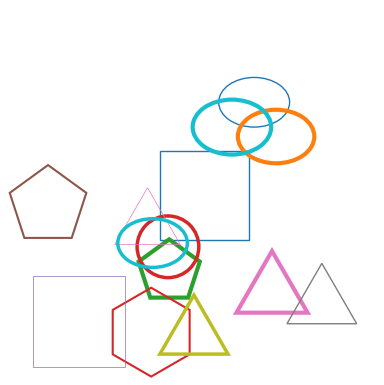[{"shape": "square", "thickness": 1, "radius": 0.57, "center": [0.531, 0.492]}, {"shape": "oval", "thickness": 1, "radius": 0.46, "center": [0.66, 0.734]}, {"shape": "oval", "thickness": 3, "radius": 0.5, "center": [0.717, 0.645]}, {"shape": "pentagon", "thickness": 3, "radius": 0.42, "center": [0.439, 0.295]}, {"shape": "circle", "thickness": 2.5, "radius": 0.4, "center": [0.436, 0.359]}, {"shape": "hexagon", "thickness": 1.5, "radius": 0.58, "center": [0.393, 0.137]}, {"shape": "square", "thickness": 0.5, "radius": 0.59, "center": [0.205, 0.164]}, {"shape": "pentagon", "thickness": 1.5, "radius": 0.52, "center": [0.125, 0.467]}, {"shape": "triangle", "thickness": 0.5, "radius": 0.49, "center": [0.383, 0.414]}, {"shape": "triangle", "thickness": 3, "radius": 0.53, "center": [0.706, 0.241]}, {"shape": "triangle", "thickness": 1, "radius": 0.52, "center": [0.836, 0.211]}, {"shape": "triangle", "thickness": 2.5, "radius": 0.51, "center": [0.504, 0.131]}, {"shape": "oval", "thickness": 2.5, "radius": 0.45, "center": [0.396, 0.369]}, {"shape": "oval", "thickness": 3, "radius": 0.51, "center": [0.602, 0.67]}]